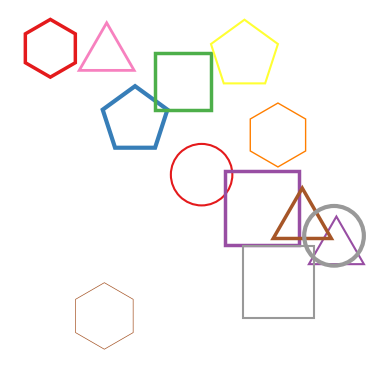[{"shape": "circle", "thickness": 1.5, "radius": 0.4, "center": [0.524, 0.546]}, {"shape": "hexagon", "thickness": 2.5, "radius": 0.37, "center": [0.131, 0.875]}, {"shape": "pentagon", "thickness": 3, "radius": 0.44, "center": [0.351, 0.688]}, {"shape": "square", "thickness": 2.5, "radius": 0.37, "center": [0.475, 0.788]}, {"shape": "triangle", "thickness": 1.5, "radius": 0.41, "center": [0.874, 0.355]}, {"shape": "square", "thickness": 2.5, "radius": 0.48, "center": [0.68, 0.46]}, {"shape": "hexagon", "thickness": 1, "radius": 0.41, "center": [0.722, 0.649]}, {"shape": "pentagon", "thickness": 1.5, "radius": 0.46, "center": [0.635, 0.857]}, {"shape": "triangle", "thickness": 2.5, "radius": 0.44, "center": [0.785, 0.424]}, {"shape": "hexagon", "thickness": 0.5, "radius": 0.43, "center": [0.271, 0.179]}, {"shape": "triangle", "thickness": 2, "radius": 0.41, "center": [0.277, 0.858]}, {"shape": "square", "thickness": 1.5, "radius": 0.47, "center": [0.723, 0.267]}, {"shape": "circle", "thickness": 3, "radius": 0.39, "center": [0.868, 0.388]}]